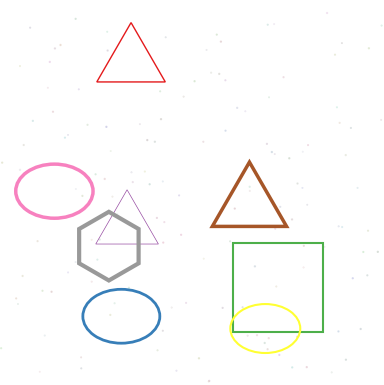[{"shape": "triangle", "thickness": 1, "radius": 0.51, "center": [0.34, 0.839]}, {"shape": "oval", "thickness": 2, "radius": 0.5, "center": [0.315, 0.179]}, {"shape": "square", "thickness": 1.5, "radius": 0.58, "center": [0.722, 0.253]}, {"shape": "triangle", "thickness": 0.5, "radius": 0.47, "center": [0.33, 0.413]}, {"shape": "oval", "thickness": 1.5, "radius": 0.45, "center": [0.689, 0.147]}, {"shape": "triangle", "thickness": 2.5, "radius": 0.56, "center": [0.648, 0.468]}, {"shape": "oval", "thickness": 2.5, "radius": 0.5, "center": [0.141, 0.503]}, {"shape": "hexagon", "thickness": 3, "radius": 0.45, "center": [0.283, 0.361]}]